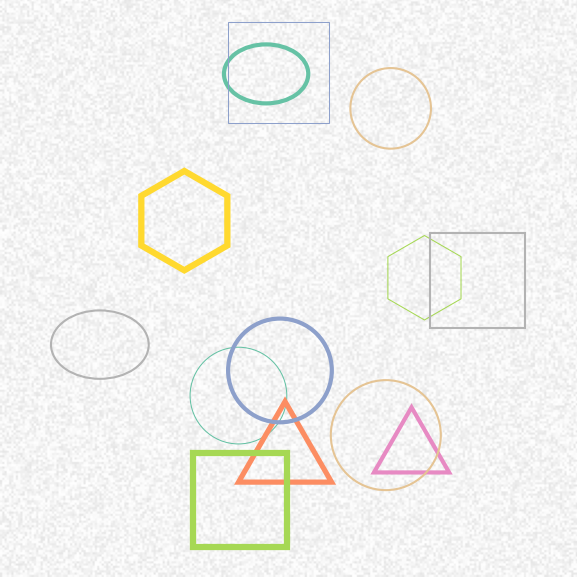[{"shape": "oval", "thickness": 2, "radius": 0.36, "center": [0.461, 0.871]}, {"shape": "circle", "thickness": 0.5, "radius": 0.42, "center": [0.413, 0.314]}, {"shape": "triangle", "thickness": 2.5, "radius": 0.47, "center": [0.494, 0.211]}, {"shape": "circle", "thickness": 2, "radius": 0.45, "center": [0.485, 0.358]}, {"shape": "square", "thickness": 0.5, "radius": 0.44, "center": [0.482, 0.874]}, {"shape": "triangle", "thickness": 2, "radius": 0.38, "center": [0.713, 0.219]}, {"shape": "hexagon", "thickness": 0.5, "radius": 0.37, "center": [0.735, 0.518]}, {"shape": "square", "thickness": 3, "radius": 0.41, "center": [0.415, 0.133]}, {"shape": "hexagon", "thickness": 3, "radius": 0.43, "center": [0.319, 0.617]}, {"shape": "circle", "thickness": 1, "radius": 0.35, "center": [0.676, 0.811]}, {"shape": "circle", "thickness": 1, "radius": 0.48, "center": [0.668, 0.246]}, {"shape": "oval", "thickness": 1, "radius": 0.42, "center": [0.173, 0.402]}, {"shape": "square", "thickness": 1, "radius": 0.41, "center": [0.827, 0.514]}]